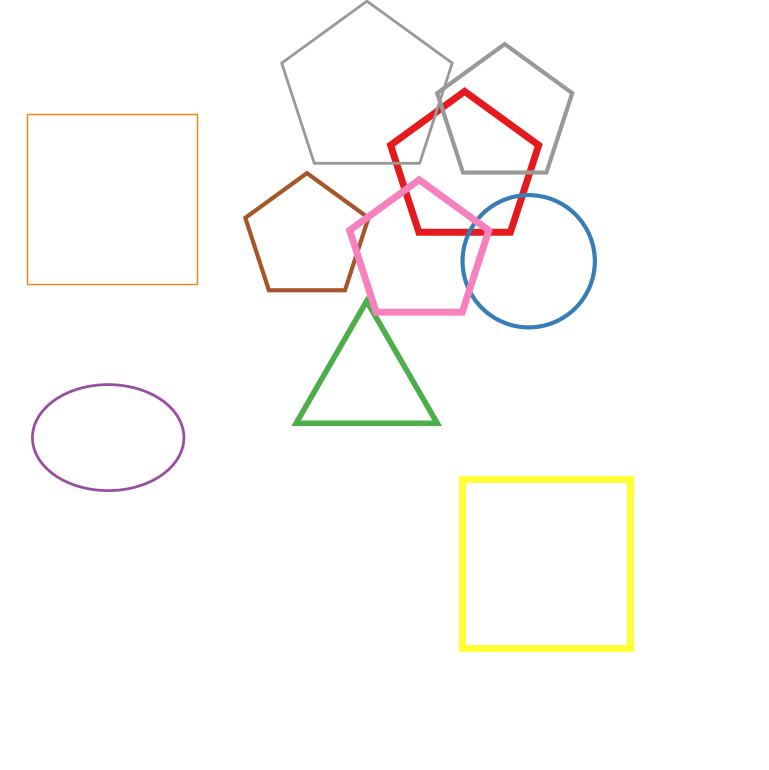[{"shape": "pentagon", "thickness": 2.5, "radius": 0.51, "center": [0.603, 0.78]}, {"shape": "circle", "thickness": 1.5, "radius": 0.43, "center": [0.687, 0.661]}, {"shape": "triangle", "thickness": 2, "radius": 0.53, "center": [0.476, 0.503]}, {"shape": "oval", "thickness": 1, "radius": 0.49, "center": [0.14, 0.432]}, {"shape": "square", "thickness": 0.5, "radius": 0.55, "center": [0.145, 0.742]}, {"shape": "square", "thickness": 2.5, "radius": 0.55, "center": [0.709, 0.268]}, {"shape": "pentagon", "thickness": 1.5, "radius": 0.42, "center": [0.399, 0.691]}, {"shape": "pentagon", "thickness": 2.5, "radius": 0.48, "center": [0.544, 0.671]}, {"shape": "pentagon", "thickness": 1, "radius": 0.58, "center": [0.477, 0.882]}, {"shape": "pentagon", "thickness": 1.5, "radius": 0.46, "center": [0.655, 0.851]}]